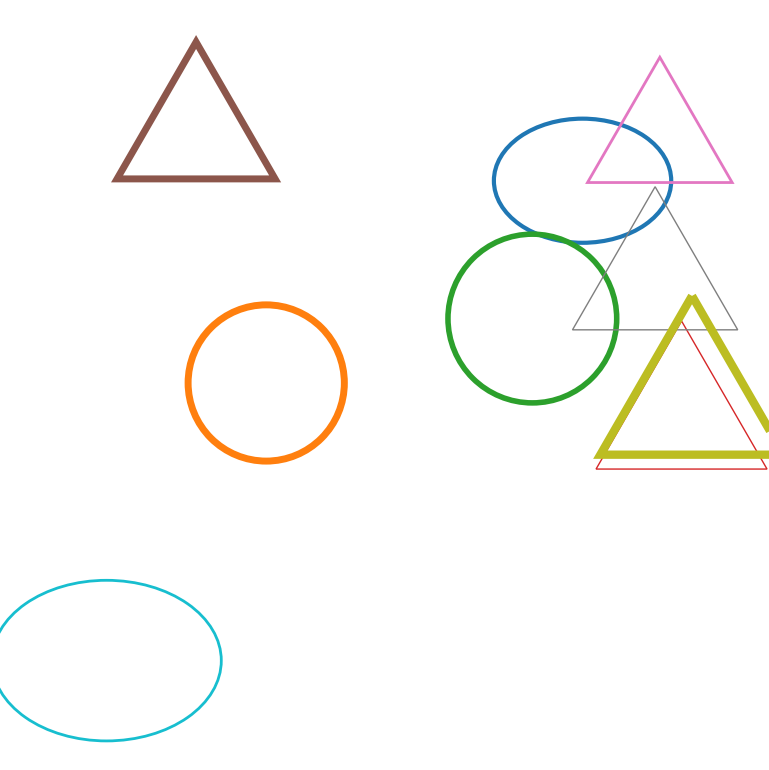[{"shape": "oval", "thickness": 1.5, "radius": 0.58, "center": [0.757, 0.765]}, {"shape": "circle", "thickness": 2.5, "radius": 0.51, "center": [0.346, 0.503]}, {"shape": "circle", "thickness": 2, "radius": 0.55, "center": [0.691, 0.586]}, {"shape": "triangle", "thickness": 0.5, "radius": 0.64, "center": [0.885, 0.455]}, {"shape": "triangle", "thickness": 2.5, "radius": 0.59, "center": [0.255, 0.827]}, {"shape": "triangle", "thickness": 1, "radius": 0.54, "center": [0.857, 0.817]}, {"shape": "triangle", "thickness": 0.5, "radius": 0.62, "center": [0.851, 0.634]}, {"shape": "triangle", "thickness": 3, "radius": 0.69, "center": [0.899, 0.478]}, {"shape": "oval", "thickness": 1, "radius": 0.74, "center": [0.138, 0.142]}]